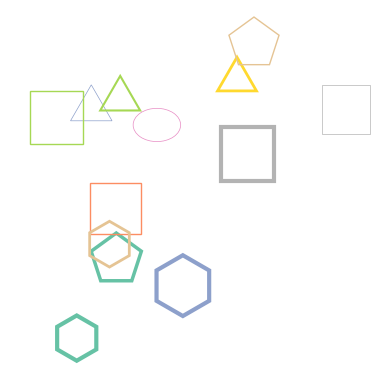[{"shape": "pentagon", "thickness": 2.5, "radius": 0.34, "center": [0.302, 0.326]}, {"shape": "hexagon", "thickness": 3, "radius": 0.29, "center": [0.199, 0.122]}, {"shape": "square", "thickness": 1, "radius": 0.33, "center": [0.299, 0.459]}, {"shape": "triangle", "thickness": 0.5, "radius": 0.31, "center": [0.237, 0.717]}, {"shape": "hexagon", "thickness": 3, "radius": 0.39, "center": [0.475, 0.258]}, {"shape": "oval", "thickness": 0.5, "radius": 0.31, "center": [0.408, 0.675]}, {"shape": "square", "thickness": 1, "radius": 0.35, "center": [0.146, 0.695]}, {"shape": "triangle", "thickness": 1.5, "radius": 0.3, "center": [0.312, 0.743]}, {"shape": "triangle", "thickness": 2, "radius": 0.29, "center": [0.616, 0.793]}, {"shape": "pentagon", "thickness": 1, "radius": 0.34, "center": [0.66, 0.887]}, {"shape": "hexagon", "thickness": 2, "radius": 0.3, "center": [0.284, 0.366]}, {"shape": "square", "thickness": 0.5, "radius": 0.31, "center": [0.898, 0.716]}, {"shape": "square", "thickness": 3, "radius": 0.35, "center": [0.644, 0.6]}]